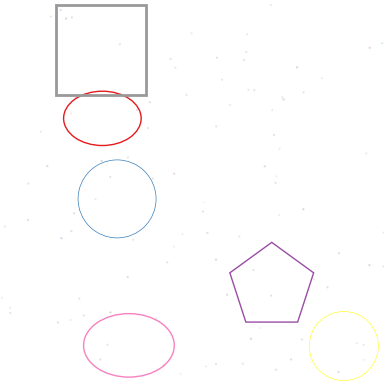[{"shape": "oval", "thickness": 1, "radius": 0.5, "center": [0.266, 0.693]}, {"shape": "circle", "thickness": 0.5, "radius": 0.51, "center": [0.304, 0.483]}, {"shape": "pentagon", "thickness": 1, "radius": 0.57, "center": [0.706, 0.256]}, {"shape": "circle", "thickness": 0.5, "radius": 0.45, "center": [0.893, 0.101]}, {"shape": "oval", "thickness": 1, "radius": 0.59, "center": [0.335, 0.103]}, {"shape": "square", "thickness": 2, "radius": 0.59, "center": [0.263, 0.87]}]